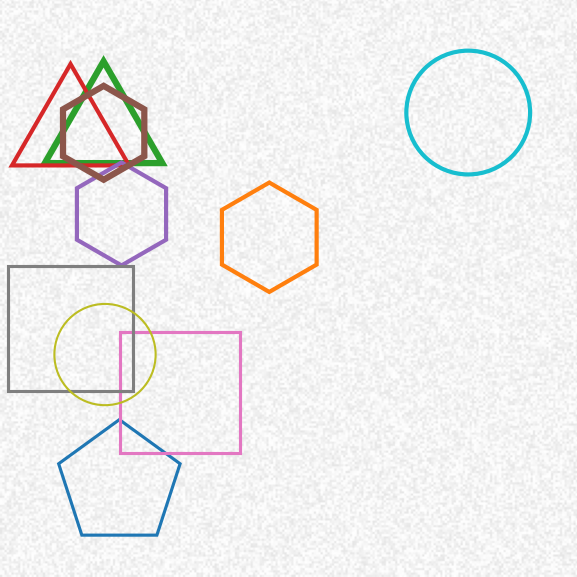[{"shape": "pentagon", "thickness": 1.5, "radius": 0.55, "center": [0.207, 0.162]}, {"shape": "hexagon", "thickness": 2, "radius": 0.47, "center": [0.466, 0.588]}, {"shape": "triangle", "thickness": 3, "radius": 0.59, "center": [0.179, 0.775]}, {"shape": "triangle", "thickness": 2, "radius": 0.59, "center": [0.122, 0.771]}, {"shape": "hexagon", "thickness": 2, "radius": 0.45, "center": [0.21, 0.629]}, {"shape": "hexagon", "thickness": 3, "radius": 0.41, "center": [0.18, 0.769]}, {"shape": "square", "thickness": 1.5, "radius": 0.52, "center": [0.312, 0.32]}, {"shape": "square", "thickness": 1.5, "radius": 0.54, "center": [0.122, 0.43]}, {"shape": "circle", "thickness": 1, "radius": 0.44, "center": [0.182, 0.385]}, {"shape": "circle", "thickness": 2, "radius": 0.54, "center": [0.811, 0.804]}]